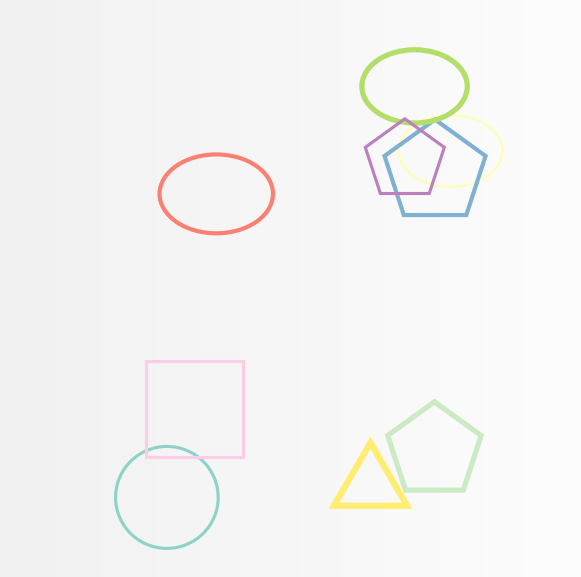[{"shape": "circle", "thickness": 1.5, "radius": 0.44, "center": [0.287, 0.138]}, {"shape": "oval", "thickness": 1, "radius": 0.45, "center": [0.775, 0.738]}, {"shape": "oval", "thickness": 2, "radius": 0.49, "center": [0.372, 0.663]}, {"shape": "pentagon", "thickness": 2, "radius": 0.46, "center": [0.748, 0.701]}, {"shape": "oval", "thickness": 2.5, "radius": 0.45, "center": [0.713, 0.85]}, {"shape": "square", "thickness": 1.5, "radius": 0.42, "center": [0.334, 0.291]}, {"shape": "pentagon", "thickness": 1.5, "radius": 0.36, "center": [0.696, 0.722]}, {"shape": "pentagon", "thickness": 2.5, "radius": 0.42, "center": [0.747, 0.219]}, {"shape": "triangle", "thickness": 3, "radius": 0.36, "center": [0.637, 0.16]}]